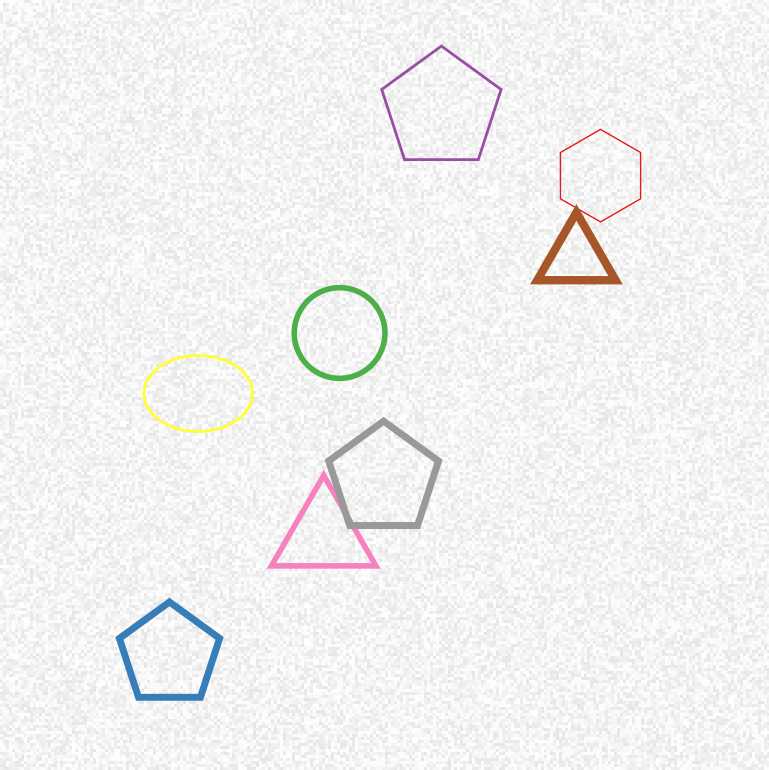[{"shape": "hexagon", "thickness": 0.5, "radius": 0.3, "center": [0.78, 0.772]}, {"shape": "pentagon", "thickness": 2.5, "radius": 0.34, "center": [0.22, 0.15]}, {"shape": "circle", "thickness": 2, "radius": 0.29, "center": [0.441, 0.568]}, {"shape": "pentagon", "thickness": 1, "radius": 0.41, "center": [0.573, 0.859]}, {"shape": "oval", "thickness": 1, "radius": 0.35, "center": [0.257, 0.489]}, {"shape": "triangle", "thickness": 3, "radius": 0.29, "center": [0.749, 0.665]}, {"shape": "triangle", "thickness": 2, "radius": 0.39, "center": [0.42, 0.304]}, {"shape": "pentagon", "thickness": 2.5, "radius": 0.37, "center": [0.498, 0.378]}]